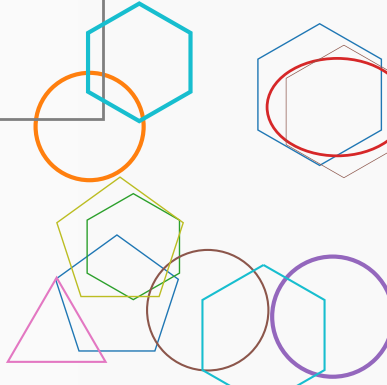[{"shape": "pentagon", "thickness": 1, "radius": 0.83, "center": [0.302, 0.223]}, {"shape": "hexagon", "thickness": 1, "radius": 0.92, "center": [0.825, 0.754]}, {"shape": "circle", "thickness": 3, "radius": 0.7, "center": [0.231, 0.671]}, {"shape": "hexagon", "thickness": 1, "radius": 0.69, "center": [0.344, 0.359]}, {"shape": "oval", "thickness": 2, "radius": 0.9, "center": [0.87, 0.722]}, {"shape": "circle", "thickness": 3, "radius": 0.78, "center": [0.858, 0.178]}, {"shape": "circle", "thickness": 1.5, "radius": 0.78, "center": [0.536, 0.194]}, {"shape": "hexagon", "thickness": 0.5, "radius": 0.86, "center": [0.888, 0.711]}, {"shape": "triangle", "thickness": 1.5, "radius": 0.73, "center": [0.146, 0.133]}, {"shape": "square", "thickness": 2, "radius": 0.78, "center": [0.111, 0.848]}, {"shape": "pentagon", "thickness": 1, "radius": 0.86, "center": [0.31, 0.368]}, {"shape": "hexagon", "thickness": 3, "radius": 0.76, "center": [0.359, 0.838]}, {"shape": "hexagon", "thickness": 1.5, "radius": 0.91, "center": [0.68, 0.13]}]